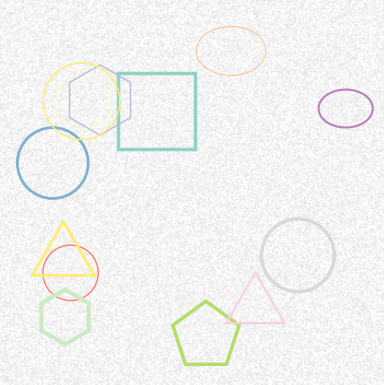[{"shape": "square", "thickness": 2.5, "radius": 0.5, "center": [0.407, 0.712]}, {"shape": "hexagon", "thickness": 0.5, "radius": 0.4, "center": [0.22, 0.738]}, {"shape": "hexagon", "thickness": 1, "radius": 0.46, "center": [0.26, 0.74]}, {"shape": "circle", "thickness": 1, "radius": 0.36, "center": [0.183, 0.291]}, {"shape": "circle", "thickness": 2, "radius": 0.46, "center": [0.137, 0.576]}, {"shape": "oval", "thickness": 0.5, "radius": 0.45, "center": [0.6, 0.868]}, {"shape": "pentagon", "thickness": 2.5, "radius": 0.45, "center": [0.535, 0.127]}, {"shape": "triangle", "thickness": 1.5, "radius": 0.44, "center": [0.663, 0.205]}, {"shape": "circle", "thickness": 2.5, "radius": 0.47, "center": [0.774, 0.337]}, {"shape": "oval", "thickness": 1.5, "radius": 0.35, "center": [0.898, 0.718]}, {"shape": "hexagon", "thickness": 3, "radius": 0.35, "center": [0.169, 0.177]}, {"shape": "circle", "thickness": 1, "radius": 0.5, "center": [0.212, 0.737]}, {"shape": "triangle", "thickness": 2, "radius": 0.47, "center": [0.165, 0.331]}]